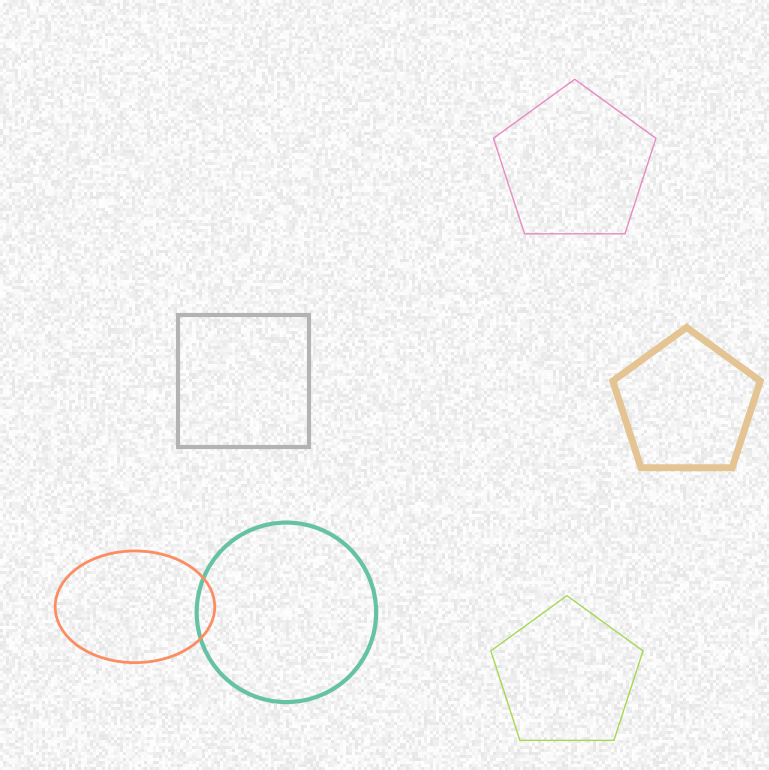[{"shape": "circle", "thickness": 1.5, "radius": 0.58, "center": [0.372, 0.205]}, {"shape": "oval", "thickness": 1, "radius": 0.52, "center": [0.175, 0.212]}, {"shape": "pentagon", "thickness": 0.5, "radius": 0.55, "center": [0.746, 0.786]}, {"shape": "pentagon", "thickness": 0.5, "radius": 0.52, "center": [0.736, 0.123]}, {"shape": "pentagon", "thickness": 2.5, "radius": 0.5, "center": [0.892, 0.474]}, {"shape": "square", "thickness": 1.5, "radius": 0.43, "center": [0.316, 0.505]}]